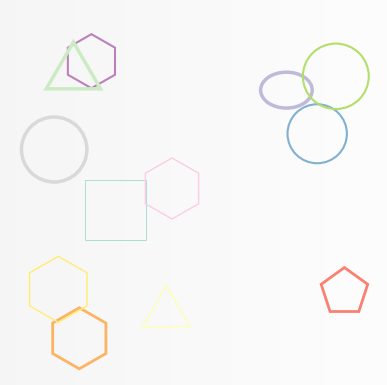[{"shape": "square", "thickness": 0.5, "radius": 0.39, "center": [0.297, 0.455]}, {"shape": "triangle", "thickness": 1, "radius": 0.36, "center": [0.429, 0.187]}, {"shape": "oval", "thickness": 2.5, "radius": 0.33, "center": [0.739, 0.766]}, {"shape": "pentagon", "thickness": 2, "radius": 0.32, "center": [0.889, 0.242]}, {"shape": "circle", "thickness": 1.5, "radius": 0.38, "center": [0.819, 0.653]}, {"shape": "hexagon", "thickness": 2, "radius": 0.4, "center": [0.205, 0.121]}, {"shape": "circle", "thickness": 1.5, "radius": 0.43, "center": [0.867, 0.802]}, {"shape": "hexagon", "thickness": 1, "radius": 0.4, "center": [0.444, 0.51]}, {"shape": "circle", "thickness": 2.5, "radius": 0.42, "center": [0.14, 0.612]}, {"shape": "hexagon", "thickness": 1.5, "radius": 0.35, "center": [0.236, 0.841]}, {"shape": "triangle", "thickness": 2.5, "radius": 0.4, "center": [0.189, 0.81]}, {"shape": "hexagon", "thickness": 1, "radius": 0.43, "center": [0.15, 0.248]}]